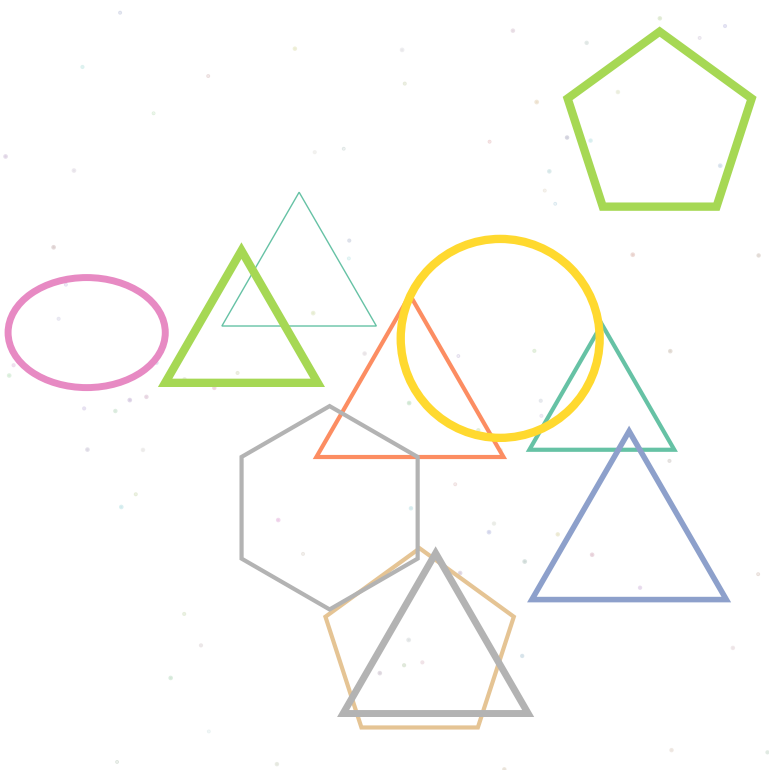[{"shape": "triangle", "thickness": 0.5, "radius": 0.58, "center": [0.388, 0.635]}, {"shape": "triangle", "thickness": 1.5, "radius": 0.54, "center": [0.782, 0.47]}, {"shape": "triangle", "thickness": 1.5, "radius": 0.7, "center": [0.532, 0.477]}, {"shape": "triangle", "thickness": 2, "radius": 0.73, "center": [0.817, 0.294]}, {"shape": "oval", "thickness": 2.5, "radius": 0.51, "center": [0.113, 0.568]}, {"shape": "triangle", "thickness": 3, "radius": 0.57, "center": [0.314, 0.56]}, {"shape": "pentagon", "thickness": 3, "radius": 0.63, "center": [0.857, 0.833]}, {"shape": "circle", "thickness": 3, "radius": 0.65, "center": [0.65, 0.561]}, {"shape": "pentagon", "thickness": 1.5, "radius": 0.64, "center": [0.545, 0.159]}, {"shape": "hexagon", "thickness": 1.5, "radius": 0.66, "center": [0.428, 0.341]}, {"shape": "triangle", "thickness": 2.5, "radius": 0.69, "center": [0.566, 0.143]}]